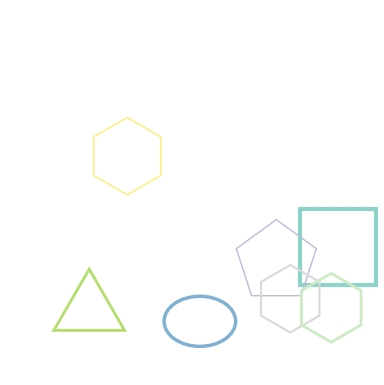[{"shape": "square", "thickness": 3, "radius": 0.49, "center": [0.877, 0.358]}, {"shape": "pentagon", "thickness": 1, "radius": 0.55, "center": [0.718, 0.32]}, {"shape": "oval", "thickness": 2.5, "radius": 0.46, "center": [0.519, 0.165]}, {"shape": "triangle", "thickness": 2, "radius": 0.53, "center": [0.232, 0.195]}, {"shape": "hexagon", "thickness": 1.5, "radius": 0.44, "center": [0.754, 0.224]}, {"shape": "hexagon", "thickness": 2, "radius": 0.45, "center": [0.86, 0.201]}, {"shape": "hexagon", "thickness": 1, "radius": 0.5, "center": [0.331, 0.594]}]